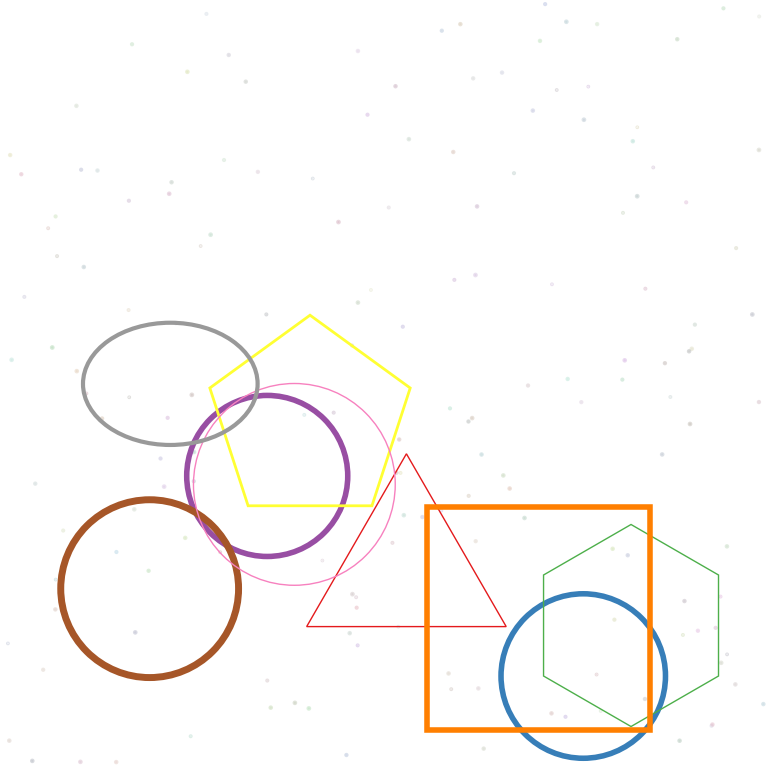[{"shape": "triangle", "thickness": 0.5, "radius": 0.75, "center": [0.528, 0.261]}, {"shape": "circle", "thickness": 2, "radius": 0.53, "center": [0.757, 0.122]}, {"shape": "hexagon", "thickness": 0.5, "radius": 0.66, "center": [0.82, 0.188]}, {"shape": "circle", "thickness": 2, "radius": 0.52, "center": [0.347, 0.382]}, {"shape": "square", "thickness": 2, "radius": 0.72, "center": [0.699, 0.197]}, {"shape": "pentagon", "thickness": 1, "radius": 0.68, "center": [0.403, 0.454]}, {"shape": "circle", "thickness": 2.5, "radius": 0.58, "center": [0.194, 0.236]}, {"shape": "circle", "thickness": 0.5, "radius": 0.66, "center": [0.382, 0.371]}, {"shape": "oval", "thickness": 1.5, "radius": 0.57, "center": [0.221, 0.501]}]